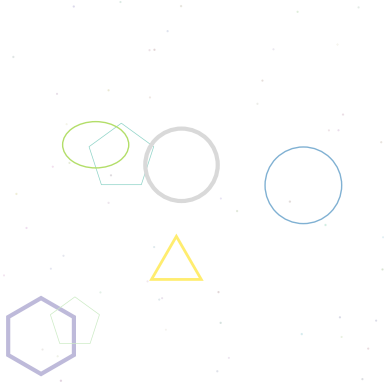[{"shape": "pentagon", "thickness": 0.5, "radius": 0.44, "center": [0.315, 0.592]}, {"shape": "hexagon", "thickness": 3, "radius": 0.49, "center": [0.107, 0.127]}, {"shape": "circle", "thickness": 1, "radius": 0.5, "center": [0.788, 0.519]}, {"shape": "oval", "thickness": 1, "radius": 0.43, "center": [0.249, 0.624]}, {"shape": "circle", "thickness": 3, "radius": 0.47, "center": [0.471, 0.572]}, {"shape": "pentagon", "thickness": 0.5, "radius": 0.34, "center": [0.195, 0.162]}, {"shape": "triangle", "thickness": 2, "radius": 0.37, "center": [0.458, 0.311]}]